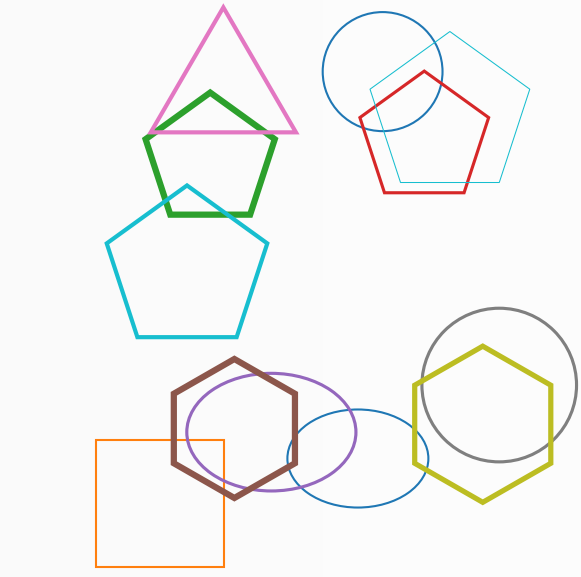[{"shape": "circle", "thickness": 1, "radius": 0.52, "center": [0.658, 0.875]}, {"shape": "oval", "thickness": 1, "radius": 0.61, "center": [0.616, 0.205]}, {"shape": "square", "thickness": 1, "radius": 0.55, "center": [0.275, 0.127]}, {"shape": "pentagon", "thickness": 3, "radius": 0.58, "center": [0.362, 0.722]}, {"shape": "pentagon", "thickness": 1.5, "radius": 0.58, "center": [0.73, 0.76]}, {"shape": "oval", "thickness": 1.5, "radius": 0.73, "center": [0.467, 0.251]}, {"shape": "hexagon", "thickness": 3, "radius": 0.6, "center": [0.403, 0.257]}, {"shape": "triangle", "thickness": 2, "radius": 0.72, "center": [0.384, 0.842]}, {"shape": "circle", "thickness": 1.5, "radius": 0.67, "center": [0.859, 0.332]}, {"shape": "hexagon", "thickness": 2.5, "radius": 0.68, "center": [0.831, 0.264]}, {"shape": "pentagon", "thickness": 0.5, "radius": 0.72, "center": [0.774, 0.8]}, {"shape": "pentagon", "thickness": 2, "radius": 0.73, "center": [0.322, 0.533]}]